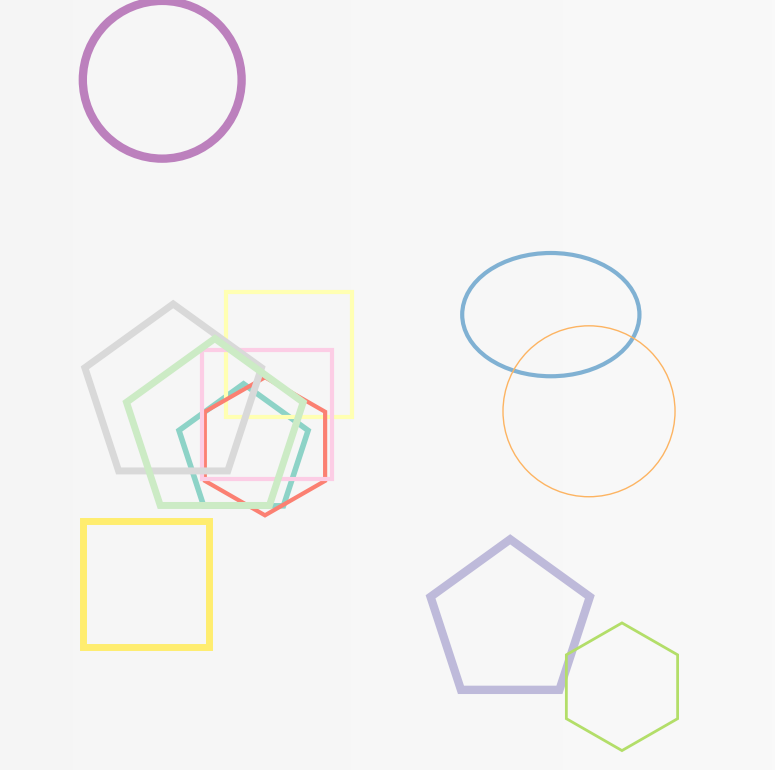[{"shape": "pentagon", "thickness": 2, "radius": 0.44, "center": [0.314, 0.414]}, {"shape": "square", "thickness": 1.5, "radius": 0.41, "center": [0.373, 0.54]}, {"shape": "pentagon", "thickness": 3, "radius": 0.54, "center": [0.658, 0.192]}, {"shape": "hexagon", "thickness": 1.5, "radius": 0.45, "center": [0.342, 0.42]}, {"shape": "oval", "thickness": 1.5, "radius": 0.57, "center": [0.711, 0.591]}, {"shape": "circle", "thickness": 0.5, "radius": 0.55, "center": [0.76, 0.466]}, {"shape": "hexagon", "thickness": 1, "radius": 0.41, "center": [0.803, 0.108]}, {"shape": "square", "thickness": 1.5, "radius": 0.42, "center": [0.345, 0.462]}, {"shape": "pentagon", "thickness": 2.5, "radius": 0.6, "center": [0.223, 0.485]}, {"shape": "circle", "thickness": 3, "radius": 0.51, "center": [0.209, 0.896]}, {"shape": "pentagon", "thickness": 2.5, "radius": 0.6, "center": [0.277, 0.441]}, {"shape": "square", "thickness": 2.5, "radius": 0.41, "center": [0.188, 0.242]}]